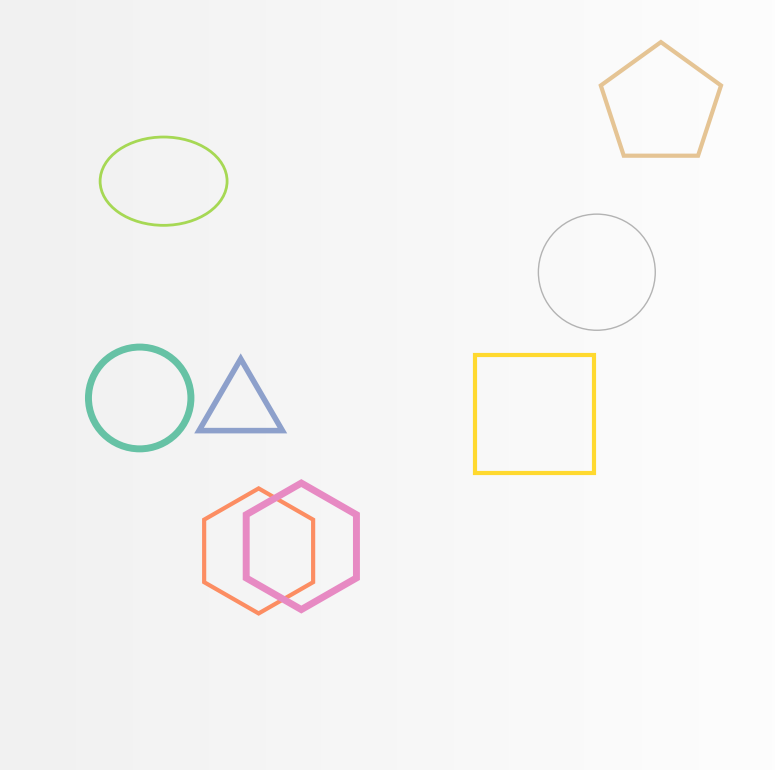[{"shape": "circle", "thickness": 2.5, "radius": 0.33, "center": [0.18, 0.483]}, {"shape": "hexagon", "thickness": 1.5, "radius": 0.41, "center": [0.334, 0.285]}, {"shape": "triangle", "thickness": 2, "radius": 0.31, "center": [0.311, 0.472]}, {"shape": "hexagon", "thickness": 2.5, "radius": 0.41, "center": [0.389, 0.29]}, {"shape": "oval", "thickness": 1, "radius": 0.41, "center": [0.211, 0.765]}, {"shape": "square", "thickness": 1.5, "radius": 0.38, "center": [0.69, 0.462]}, {"shape": "pentagon", "thickness": 1.5, "radius": 0.41, "center": [0.853, 0.864]}, {"shape": "circle", "thickness": 0.5, "radius": 0.38, "center": [0.77, 0.646]}]